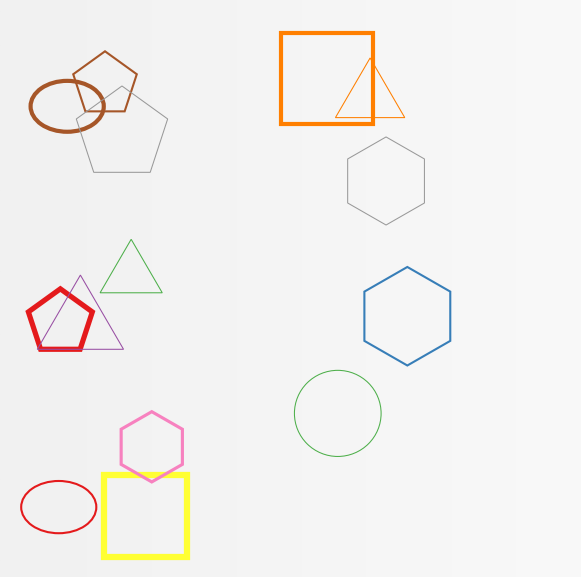[{"shape": "oval", "thickness": 1, "radius": 0.32, "center": [0.101, 0.121]}, {"shape": "pentagon", "thickness": 2.5, "radius": 0.29, "center": [0.104, 0.441]}, {"shape": "hexagon", "thickness": 1, "radius": 0.43, "center": [0.701, 0.452]}, {"shape": "triangle", "thickness": 0.5, "radius": 0.31, "center": [0.226, 0.523]}, {"shape": "circle", "thickness": 0.5, "radius": 0.37, "center": [0.581, 0.283]}, {"shape": "triangle", "thickness": 0.5, "radius": 0.43, "center": [0.138, 0.437]}, {"shape": "square", "thickness": 2, "radius": 0.4, "center": [0.563, 0.863]}, {"shape": "triangle", "thickness": 0.5, "radius": 0.34, "center": [0.637, 0.83]}, {"shape": "square", "thickness": 3, "radius": 0.36, "center": [0.251, 0.105]}, {"shape": "pentagon", "thickness": 1, "radius": 0.29, "center": [0.181, 0.853]}, {"shape": "oval", "thickness": 2, "radius": 0.31, "center": [0.116, 0.815]}, {"shape": "hexagon", "thickness": 1.5, "radius": 0.3, "center": [0.261, 0.225]}, {"shape": "hexagon", "thickness": 0.5, "radius": 0.38, "center": [0.664, 0.686]}, {"shape": "pentagon", "thickness": 0.5, "radius": 0.41, "center": [0.21, 0.768]}]